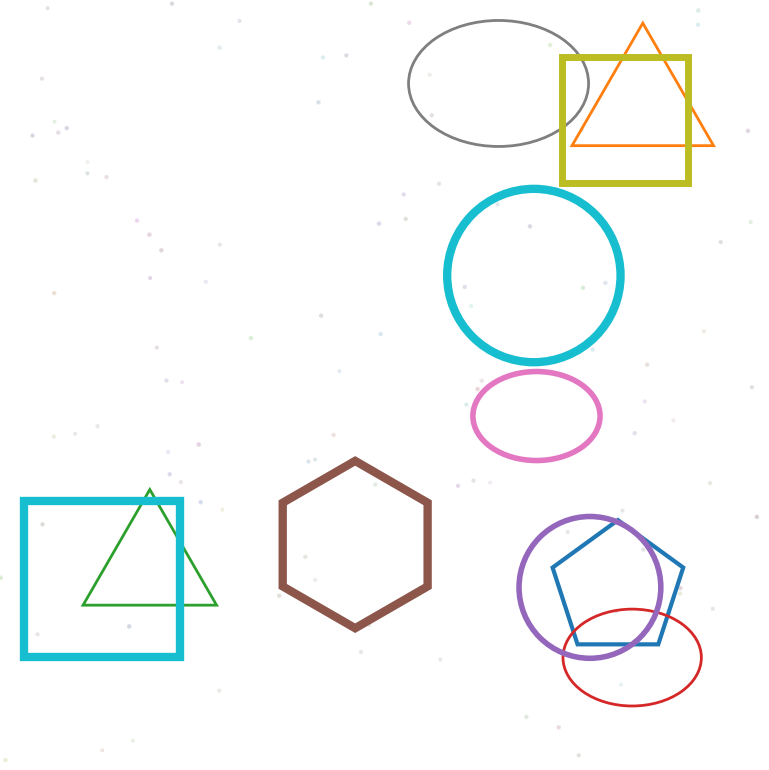[{"shape": "pentagon", "thickness": 1.5, "radius": 0.45, "center": [0.802, 0.235]}, {"shape": "triangle", "thickness": 1, "radius": 0.53, "center": [0.835, 0.864]}, {"shape": "triangle", "thickness": 1, "radius": 0.5, "center": [0.195, 0.264]}, {"shape": "oval", "thickness": 1, "radius": 0.45, "center": [0.821, 0.146]}, {"shape": "circle", "thickness": 2, "radius": 0.46, "center": [0.766, 0.237]}, {"shape": "hexagon", "thickness": 3, "radius": 0.54, "center": [0.461, 0.293]}, {"shape": "oval", "thickness": 2, "radius": 0.41, "center": [0.697, 0.46]}, {"shape": "oval", "thickness": 1, "radius": 0.58, "center": [0.647, 0.892]}, {"shape": "square", "thickness": 2.5, "radius": 0.41, "center": [0.811, 0.844]}, {"shape": "square", "thickness": 3, "radius": 0.51, "center": [0.133, 0.248]}, {"shape": "circle", "thickness": 3, "radius": 0.56, "center": [0.693, 0.642]}]